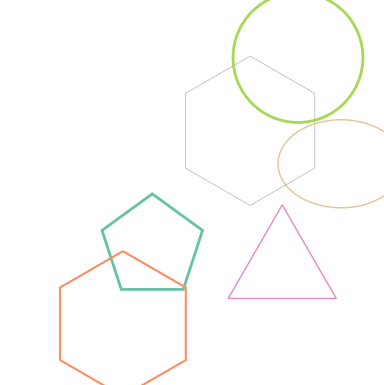[{"shape": "pentagon", "thickness": 2, "radius": 0.69, "center": [0.396, 0.359]}, {"shape": "hexagon", "thickness": 1.5, "radius": 0.94, "center": [0.319, 0.159]}, {"shape": "triangle", "thickness": 1, "radius": 0.81, "center": [0.733, 0.306]}, {"shape": "circle", "thickness": 2, "radius": 0.84, "center": [0.774, 0.851]}, {"shape": "oval", "thickness": 1, "radius": 0.82, "center": [0.885, 0.575]}, {"shape": "hexagon", "thickness": 0.5, "radius": 0.97, "center": [0.65, 0.66]}]